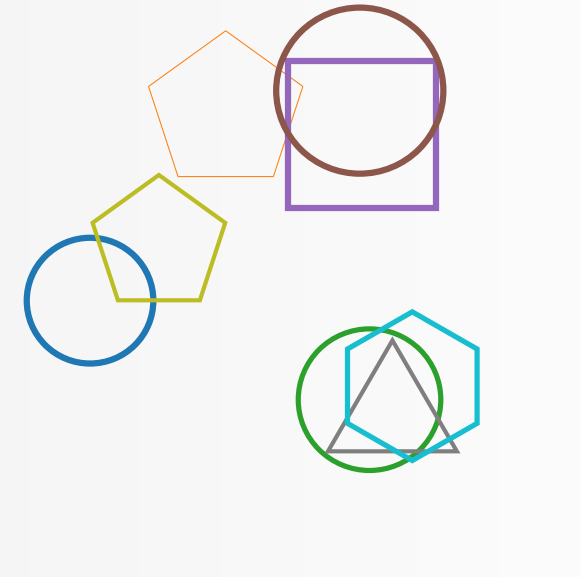[{"shape": "circle", "thickness": 3, "radius": 0.54, "center": [0.155, 0.479]}, {"shape": "pentagon", "thickness": 0.5, "radius": 0.7, "center": [0.388, 0.806]}, {"shape": "circle", "thickness": 2.5, "radius": 0.61, "center": [0.636, 0.307]}, {"shape": "square", "thickness": 3, "radius": 0.64, "center": [0.622, 0.766]}, {"shape": "circle", "thickness": 3, "radius": 0.72, "center": [0.619, 0.842]}, {"shape": "triangle", "thickness": 2, "radius": 0.64, "center": [0.675, 0.282]}, {"shape": "pentagon", "thickness": 2, "radius": 0.6, "center": [0.273, 0.576]}, {"shape": "hexagon", "thickness": 2.5, "radius": 0.64, "center": [0.709, 0.33]}]